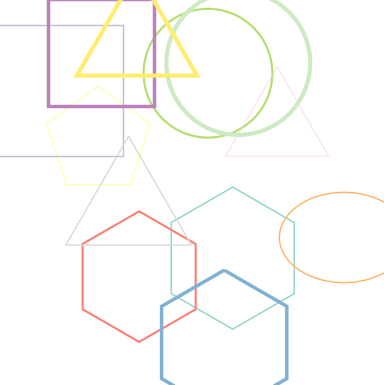[{"shape": "hexagon", "thickness": 1, "radius": 0.92, "center": [0.604, 0.33]}, {"shape": "pentagon", "thickness": 1, "radius": 0.71, "center": [0.255, 0.635]}, {"shape": "square", "thickness": 1, "radius": 0.85, "center": [0.151, 0.765]}, {"shape": "hexagon", "thickness": 1.5, "radius": 0.85, "center": [0.361, 0.282]}, {"shape": "hexagon", "thickness": 2.5, "radius": 0.94, "center": [0.582, 0.11]}, {"shape": "oval", "thickness": 1, "radius": 0.84, "center": [0.893, 0.383]}, {"shape": "circle", "thickness": 1.5, "radius": 0.84, "center": [0.54, 0.81]}, {"shape": "triangle", "thickness": 0.5, "radius": 0.77, "center": [0.72, 0.672]}, {"shape": "triangle", "thickness": 1, "radius": 0.94, "center": [0.334, 0.458]}, {"shape": "square", "thickness": 2.5, "radius": 0.69, "center": [0.262, 0.864]}, {"shape": "circle", "thickness": 3, "radius": 0.93, "center": [0.619, 0.836]}, {"shape": "triangle", "thickness": 3, "radius": 0.9, "center": [0.356, 0.894]}]